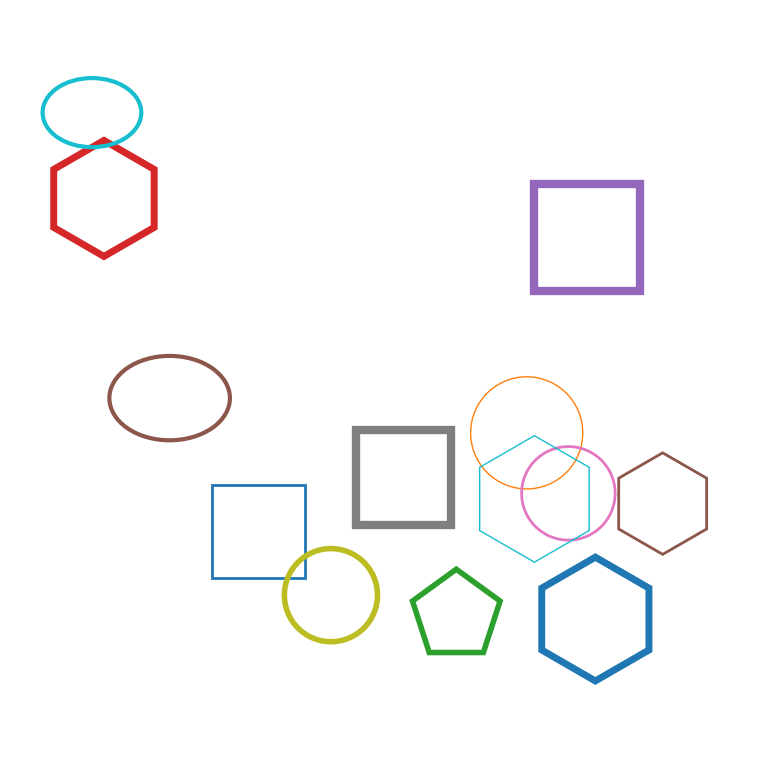[{"shape": "square", "thickness": 1, "radius": 0.3, "center": [0.335, 0.31]}, {"shape": "hexagon", "thickness": 2.5, "radius": 0.4, "center": [0.773, 0.196]}, {"shape": "circle", "thickness": 0.5, "radius": 0.36, "center": [0.684, 0.438]}, {"shape": "pentagon", "thickness": 2, "radius": 0.3, "center": [0.593, 0.201]}, {"shape": "hexagon", "thickness": 2.5, "radius": 0.38, "center": [0.135, 0.742]}, {"shape": "square", "thickness": 3, "radius": 0.35, "center": [0.762, 0.692]}, {"shape": "hexagon", "thickness": 1, "radius": 0.33, "center": [0.861, 0.346]}, {"shape": "oval", "thickness": 1.5, "radius": 0.39, "center": [0.22, 0.483]}, {"shape": "circle", "thickness": 1, "radius": 0.3, "center": [0.738, 0.359]}, {"shape": "square", "thickness": 3, "radius": 0.31, "center": [0.524, 0.38]}, {"shape": "circle", "thickness": 2, "radius": 0.3, "center": [0.43, 0.227]}, {"shape": "oval", "thickness": 1.5, "radius": 0.32, "center": [0.119, 0.854]}, {"shape": "hexagon", "thickness": 0.5, "radius": 0.41, "center": [0.694, 0.352]}]